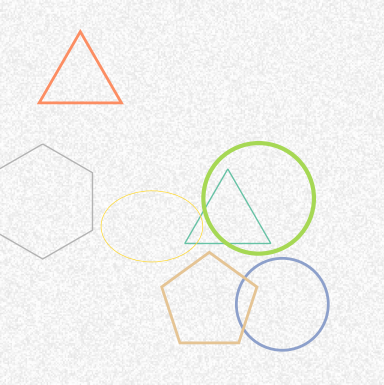[{"shape": "triangle", "thickness": 1, "radius": 0.65, "center": [0.592, 0.432]}, {"shape": "triangle", "thickness": 2, "radius": 0.62, "center": [0.209, 0.794]}, {"shape": "circle", "thickness": 2, "radius": 0.6, "center": [0.733, 0.21]}, {"shape": "circle", "thickness": 3, "radius": 0.72, "center": [0.672, 0.485]}, {"shape": "oval", "thickness": 0.5, "radius": 0.66, "center": [0.395, 0.412]}, {"shape": "pentagon", "thickness": 2, "radius": 0.65, "center": [0.544, 0.215]}, {"shape": "hexagon", "thickness": 1, "radius": 0.75, "center": [0.111, 0.477]}]